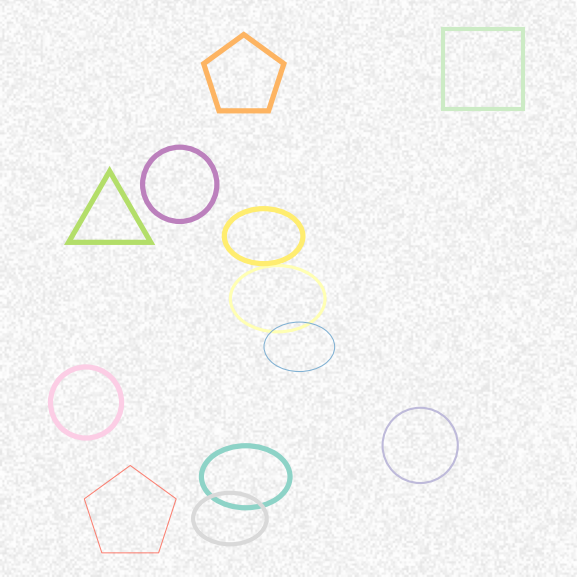[{"shape": "oval", "thickness": 2.5, "radius": 0.38, "center": [0.425, 0.174]}, {"shape": "oval", "thickness": 1.5, "radius": 0.41, "center": [0.481, 0.482]}, {"shape": "circle", "thickness": 1, "radius": 0.33, "center": [0.728, 0.228]}, {"shape": "pentagon", "thickness": 0.5, "radius": 0.42, "center": [0.226, 0.109]}, {"shape": "oval", "thickness": 0.5, "radius": 0.31, "center": [0.518, 0.399]}, {"shape": "pentagon", "thickness": 2.5, "radius": 0.37, "center": [0.422, 0.866]}, {"shape": "triangle", "thickness": 2.5, "radius": 0.41, "center": [0.19, 0.621]}, {"shape": "circle", "thickness": 2.5, "radius": 0.31, "center": [0.149, 0.302]}, {"shape": "oval", "thickness": 2, "radius": 0.32, "center": [0.398, 0.101]}, {"shape": "circle", "thickness": 2.5, "radius": 0.32, "center": [0.311, 0.68]}, {"shape": "square", "thickness": 2, "radius": 0.34, "center": [0.836, 0.879]}, {"shape": "oval", "thickness": 2.5, "radius": 0.34, "center": [0.456, 0.59]}]